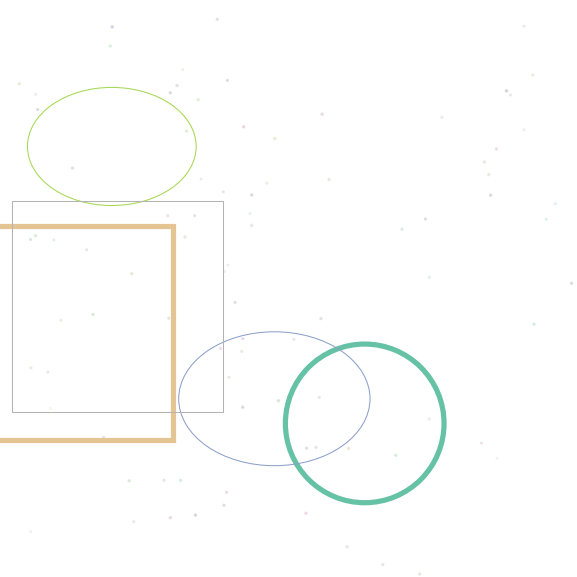[{"shape": "circle", "thickness": 2.5, "radius": 0.69, "center": [0.632, 0.266]}, {"shape": "oval", "thickness": 0.5, "radius": 0.83, "center": [0.475, 0.309]}, {"shape": "oval", "thickness": 0.5, "radius": 0.73, "center": [0.194, 0.746]}, {"shape": "square", "thickness": 2.5, "radius": 0.93, "center": [0.113, 0.422]}, {"shape": "square", "thickness": 0.5, "radius": 0.91, "center": [0.204, 0.468]}]